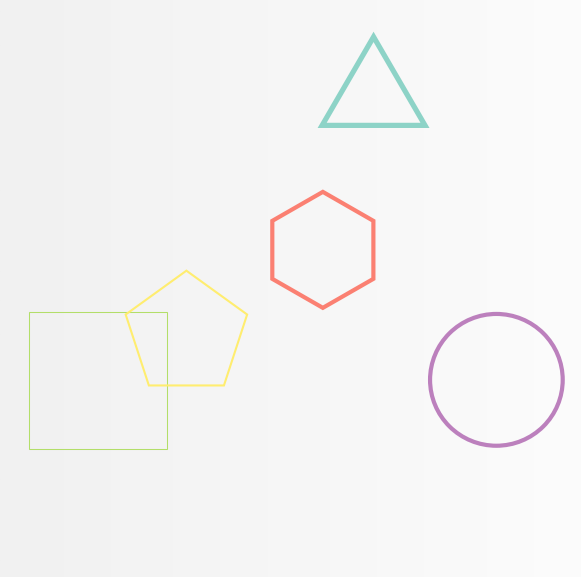[{"shape": "triangle", "thickness": 2.5, "radius": 0.51, "center": [0.643, 0.833]}, {"shape": "hexagon", "thickness": 2, "radius": 0.5, "center": [0.555, 0.566]}, {"shape": "square", "thickness": 0.5, "radius": 0.59, "center": [0.169, 0.341]}, {"shape": "circle", "thickness": 2, "radius": 0.57, "center": [0.854, 0.341]}, {"shape": "pentagon", "thickness": 1, "radius": 0.55, "center": [0.321, 0.421]}]